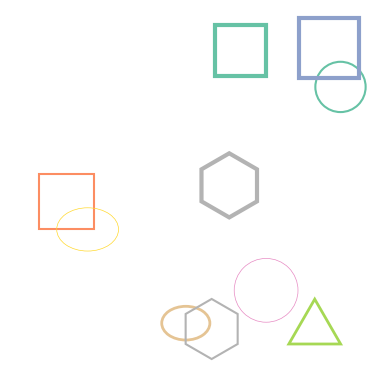[{"shape": "circle", "thickness": 1.5, "radius": 0.33, "center": [0.884, 0.774]}, {"shape": "square", "thickness": 3, "radius": 0.33, "center": [0.625, 0.869]}, {"shape": "square", "thickness": 1.5, "radius": 0.36, "center": [0.173, 0.477]}, {"shape": "square", "thickness": 3, "radius": 0.39, "center": [0.854, 0.875]}, {"shape": "circle", "thickness": 0.5, "radius": 0.41, "center": [0.691, 0.246]}, {"shape": "triangle", "thickness": 2, "radius": 0.39, "center": [0.817, 0.145]}, {"shape": "oval", "thickness": 0.5, "radius": 0.4, "center": [0.228, 0.404]}, {"shape": "oval", "thickness": 2, "radius": 0.31, "center": [0.483, 0.161]}, {"shape": "hexagon", "thickness": 1.5, "radius": 0.39, "center": [0.55, 0.145]}, {"shape": "hexagon", "thickness": 3, "radius": 0.42, "center": [0.595, 0.519]}]